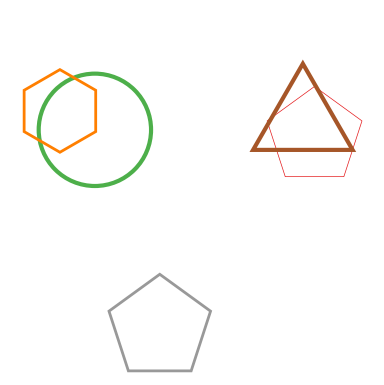[{"shape": "pentagon", "thickness": 0.5, "radius": 0.65, "center": [0.817, 0.646]}, {"shape": "circle", "thickness": 3, "radius": 0.73, "center": [0.246, 0.663]}, {"shape": "hexagon", "thickness": 2, "radius": 0.54, "center": [0.156, 0.712]}, {"shape": "triangle", "thickness": 3, "radius": 0.75, "center": [0.787, 0.685]}, {"shape": "pentagon", "thickness": 2, "radius": 0.69, "center": [0.415, 0.149]}]